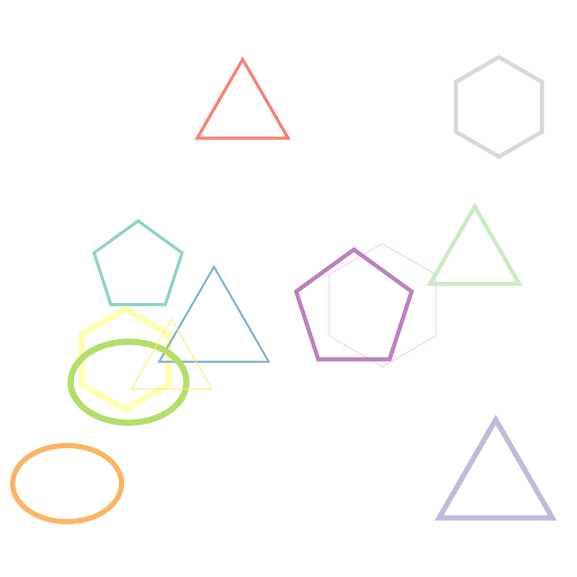[{"shape": "pentagon", "thickness": 1.5, "radius": 0.4, "center": [0.239, 0.536]}, {"shape": "hexagon", "thickness": 3, "radius": 0.43, "center": [0.217, 0.377]}, {"shape": "triangle", "thickness": 2.5, "radius": 0.57, "center": [0.858, 0.159]}, {"shape": "triangle", "thickness": 1.5, "radius": 0.45, "center": [0.42, 0.805]}, {"shape": "triangle", "thickness": 1, "radius": 0.55, "center": [0.37, 0.428]}, {"shape": "oval", "thickness": 2.5, "radius": 0.47, "center": [0.116, 0.162]}, {"shape": "oval", "thickness": 3, "radius": 0.5, "center": [0.223, 0.337]}, {"shape": "hexagon", "thickness": 0.5, "radius": 0.53, "center": [0.662, 0.471]}, {"shape": "hexagon", "thickness": 2, "radius": 0.43, "center": [0.864, 0.814]}, {"shape": "pentagon", "thickness": 2, "radius": 0.53, "center": [0.613, 0.462]}, {"shape": "triangle", "thickness": 2, "radius": 0.45, "center": [0.822, 0.552]}, {"shape": "triangle", "thickness": 0.5, "radius": 0.4, "center": [0.297, 0.366]}]